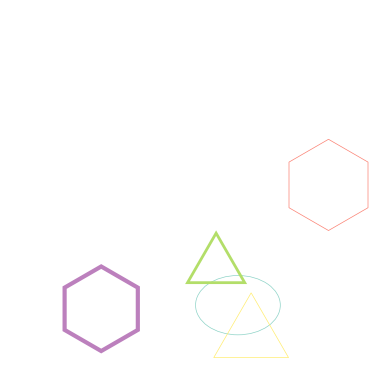[{"shape": "oval", "thickness": 0.5, "radius": 0.55, "center": [0.618, 0.207]}, {"shape": "hexagon", "thickness": 0.5, "radius": 0.59, "center": [0.853, 0.52]}, {"shape": "triangle", "thickness": 2, "radius": 0.43, "center": [0.561, 0.309]}, {"shape": "hexagon", "thickness": 3, "radius": 0.55, "center": [0.263, 0.198]}, {"shape": "triangle", "thickness": 0.5, "radius": 0.56, "center": [0.652, 0.127]}]